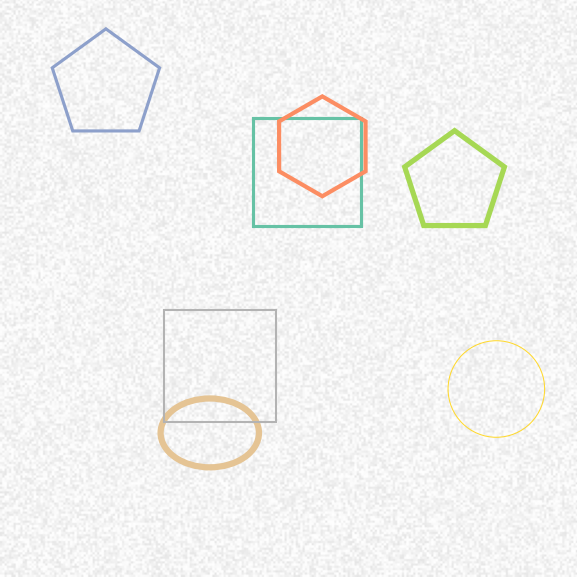[{"shape": "square", "thickness": 1.5, "radius": 0.47, "center": [0.532, 0.701]}, {"shape": "hexagon", "thickness": 2, "radius": 0.43, "center": [0.558, 0.746]}, {"shape": "pentagon", "thickness": 1.5, "radius": 0.49, "center": [0.183, 0.851]}, {"shape": "pentagon", "thickness": 2.5, "radius": 0.45, "center": [0.787, 0.682]}, {"shape": "circle", "thickness": 0.5, "radius": 0.42, "center": [0.859, 0.326]}, {"shape": "oval", "thickness": 3, "radius": 0.43, "center": [0.363, 0.25]}, {"shape": "square", "thickness": 1, "radius": 0.49, "center": [0.381, 0.365]}]